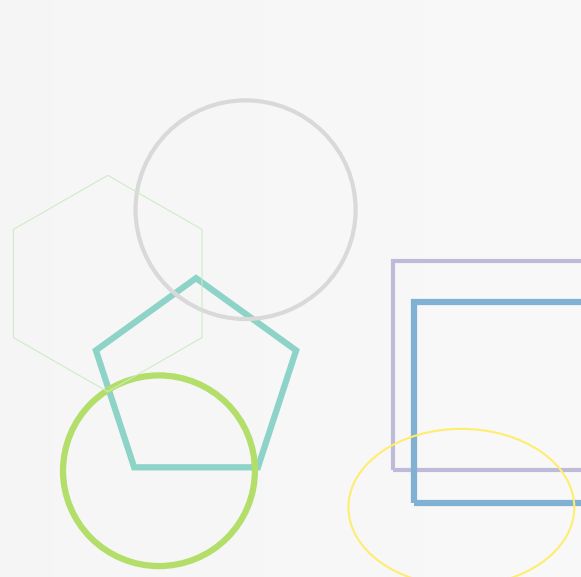[{"shape": "pentagon", "thickness": 3, "radius": 0.91, "center": [0.337, 0.336]}, {"shape": "square", "thickness": 2, "radius": 0.9, "center": [0.857, 0.367]}, {"shape": "square", "thickness": 3, "radius": 0.87, "center": [0.887, 0.302]}, {"shape": "circle", "thickness": 3, "radius": 0.83, "center": [0.274, 0.184]}, {"shape": "circle", "thickness": 2, "radius": 0.95, "center": [0.422, 0.636]}, {"shape": "hexagon", "thickness": 0.5, "radius": 0.94, "center": [0.185, 0.508]}, {"shape": "oval", "thickness": 1, "radius": 0.97, "center": [0.794, 0.12]}]